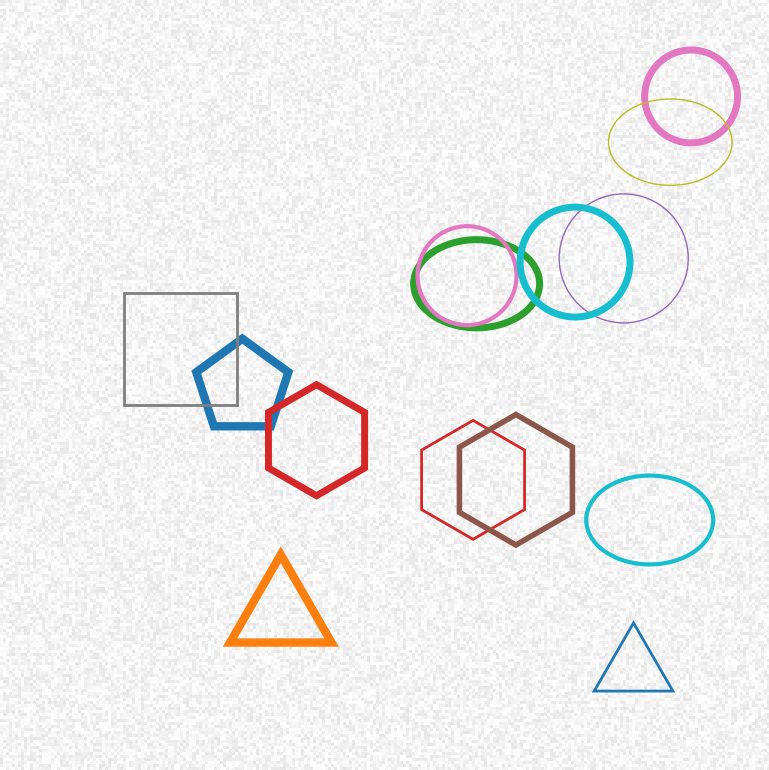[{"shape": "pentagon", "thickness": 3, "radius": 0.31, "center": [0.315, 0.497]}, {"shape": "triangle", "thickness": 1, "radius": 0.3, "center": [0.823, 0.132]}, {"shape": "triangle", "thickness": 3, "radius": 0.38, "center": [0.365, 0.204]}, {"shape": "oval", "thickness": 2.5, "radius": 0.41, "center": [0.619, 0.631]}, {"shape": "hexagon", "thickness": 2.5, "radius": 0.36, "center": [0.411, 0.428]}, {"shape": "hexagon", "thickness": 1, "radius": 0.39, "center": [0.614, 0.377]}, {"shape": "circle", "thickness": 0.5, "radius": 0.42, "center": [0.81, 0.664]}, {"shape": "hexagon", "thickness": 2, "radius": 0.42, "center": [0.67, 0.377]}, {"shape": "circle", "thickness": 1.5, "radius": 0.32, "center": [0.607, 0.642]}, {"shape": "circle", "thickness": 2.5, "radius": 0.3, "center": [0.898, 0.875]}, {"shape": "square", "thickness": 1, "radius": 0.37, "center": [0.235, 0.547]}, {"shape": "oval", "thickness": 0.5, "radius": 0.4, "center": [0.871, 0.815]}, {"shape": "oval", "thickness": 1.5, "radius": 0.41, "center": [0.844, 0.325]}, {"shape": "circle", "thickness": 2.5, "radius": 0.36, "center": [0.747, 0.66]}]